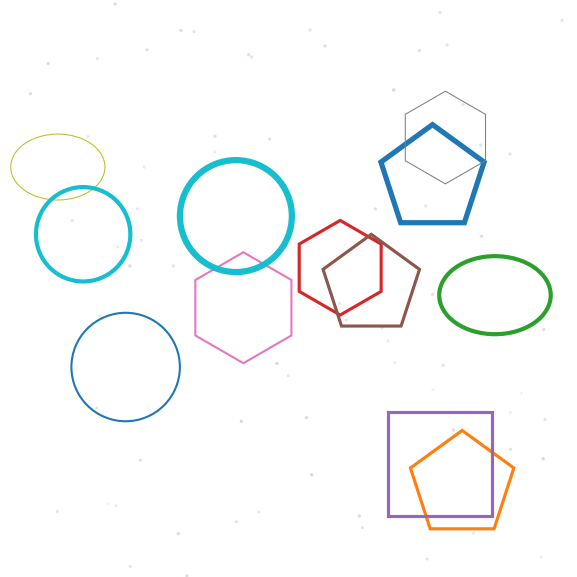[{"shape": "pentagon", "thickness": 2.5, "radius": 0.47, "center": [0.749, 0.689]}, {"shape": "circle", "thickness": 1, "radius": 0.47, "center": [0.218, 0.364]}, {"shape": "pentagon", "thickness": 1.5, "radius": 0.47, "center": [0.8, 0.16]}, {"shape": "oval", "thickness": 2, "radius": 0.48, "center": [0.857, 0.488]}, {"shape": "hexagon", "thickness": 1.5, "radius": 0.41, "center": [0.589, 0.536]}, {"shape": "square", "thickness": 1.5, "radius": 0.45, "center": [0.762, 0.196]}, {"shape": "pentagon", "thickness": 1.5, "radius": 0.44, "center": [0.643, 0.506]}, {"shape": "hexagon", "thickness": 1, "radius": 0.48, "center": [0.421, 0.466]}, {"shape": "hexagon", "thickness": 0.5, "radius": 0.4, "center": [0.771, 0.761]}, {"shape": "oval", "thickness": 0.5, "radius": 0.41, "center": [0.1, 0.71]}, {"shape": "circle", "thickness": 3, "radius": 0.48, "center": [0.408, 0.625]}, {"shape": "circle", "thickness": 2, "radius": 0.41, "center": [0.144, 0.593]}]